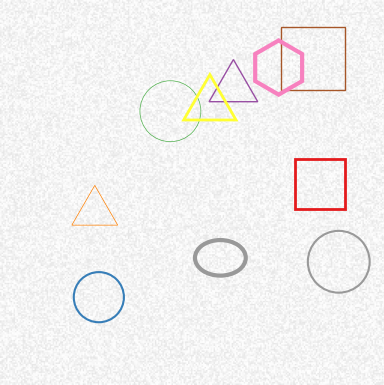[{"shape": "square", "thickness": 2, "radius": 0.32, "center": [0.831, 0.522]}, {"shape": "circle", "thickness": 1.5, "radius": 0.33, "center": [0.257, 0.228]}, {"shape": "circle", "thickness": 0.5, "radius": 0.4, "center": [0.443, 0.711]}, {"shape": "triangle", "thickness": 1, "radius": 0.36, "center": [0.606, 0.772]}, {"shape": "triangle", "thickness": 0.5, "radius": 0.34, "center": [0.246, 0.45]}, {"shape": "triangle", "thickness": 2, "radius": 0.39, "center": [0.545, 0.728]}, {"shape": "square", "thickness": 1, "radius": 0.41, "center": [0.813, 0.848]}, {"shape": "hexagon", "thickness": 3, "radius": 0.35, "center": [0.724, 0.825]}, {"shape": "circle", "thickness": 1.5, "radius": 0.4, "center": [0.88, 0.32]}, {"shape": "oval", "thickness": 3, "radius": 0.33, "center": [0.572, 0.33]}]